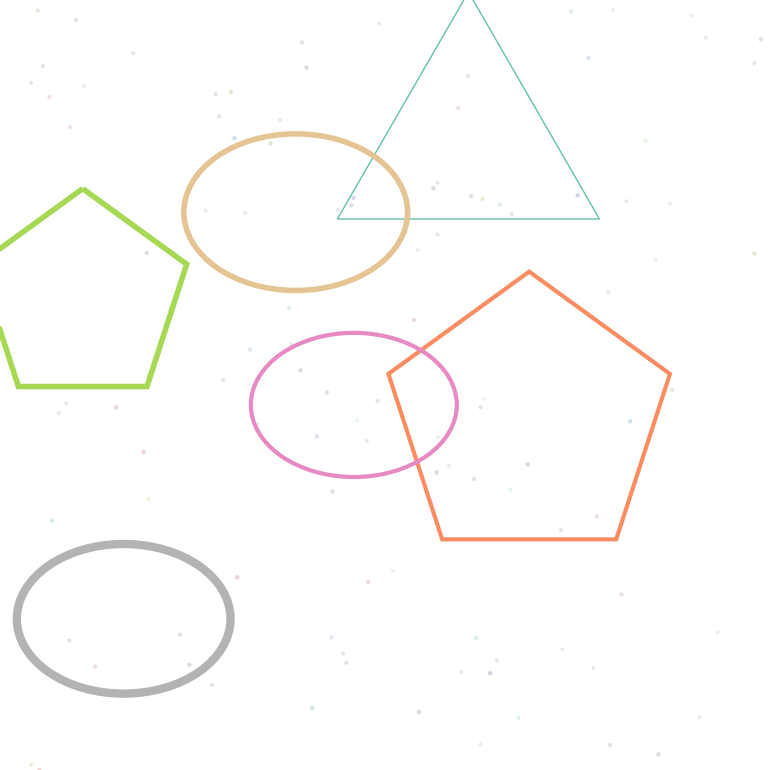[{"shape": "triangle", "thickness": 0.5, "radius": 0.98, "center": [0.608, 0.814]}, {"shape": "pentagon", "thickness": 1.5, "radius": 0.96, "center": [0.687, 0.455]}, {"shape": "oval", "thickness": 1.5, "radius": 0.67, "center": [0.459, 0.474]}, {"shape": "pentagon", "thickness": 2, "radius": 0.71, "center": [0.107, 0.613]}, {"shape": "oval", "thickness": 2, "radius": 0.73, "center": [0.384, 0.724]}, {"shape": "oval", "thickness": 3, "radius": 0.69, "center": [0.161, 0.196]}]